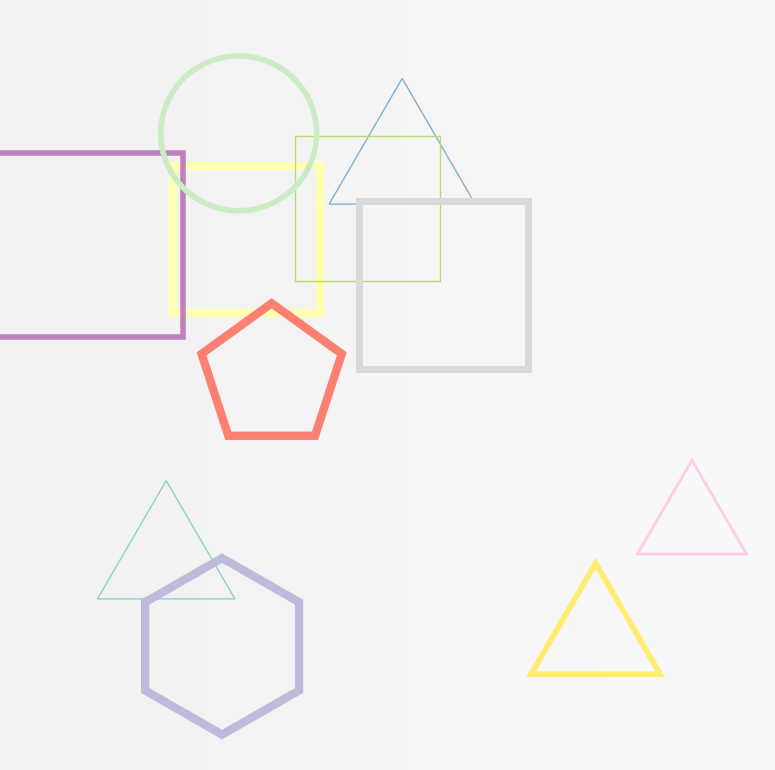[{"shape": "triangle", "thickness": 0.5, "radius": 0.51, "center": [0.214, 0.273]}, {"shape": "square", "thickness": 3, "radius": 0.48, "center": [0.318, 0.689]}, {"shape": "hexagon", "thickness": 3, "radius": 0.57, "center": [0.287, 0.161]}, {"shape": "pentagon", "thickness": 3, "radius": 0.48, "center": [0.351, 0.511]}, {"shape": "triangle", "thickness": 0.5, "radius": 0.54, "center": [0.519, 0.789]}, {"shape": "square", "thickness": 0.5, "radius": 0.47, "center": [0.474, 0.73]}, {"shape": "triangle", "thickness": 1, "radius": 0.41, "center": [0.893, 0.321]}, {"shape": "square", "thickness": 2.5, "radius": 0.55, "center": [0.572, 0.63]}, {"shape": "square", "thickness": 2, "radius": 0.6, "center": [0.116, 0.682]}, {"shape": "circle", "thickness": 2, "radius": 0.5, "center": [0.308, 0.827]}, {"shape": "triangle", "thickness": 2, "radius": 0.48, "center": [0.769, 0.172]}]